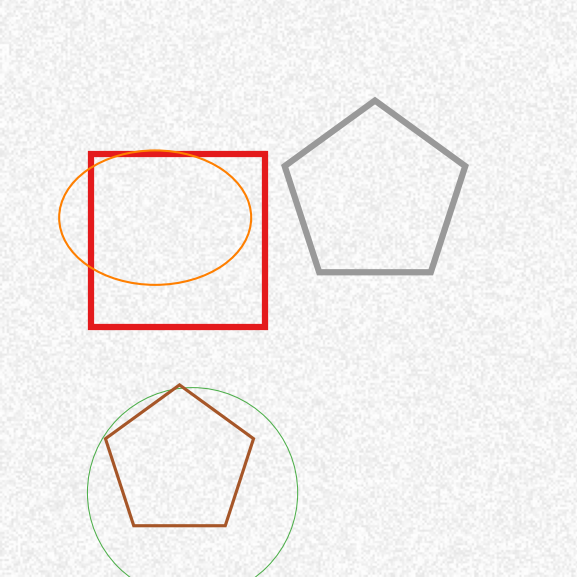[{"shape": "square", "thickness": 3, "radius": 0.75, "center": [0.308, 0.583]}, {"shape": "circle", "thickness": 0.5, "radius": 0.91, "center": [0.333, 0.146]}, {"shape": "oval", "thickness": 1, "radius": 0.83, "center": [0.269, 0.622]}, {"shape": "pentagon", "thickness": 1.5, "radius": 0.67, "center": [0.311, 0.198]}, {"shape": "pentagon", "thickness": 3, "radius": 0.82, "center": [0.649, 0.661]}]